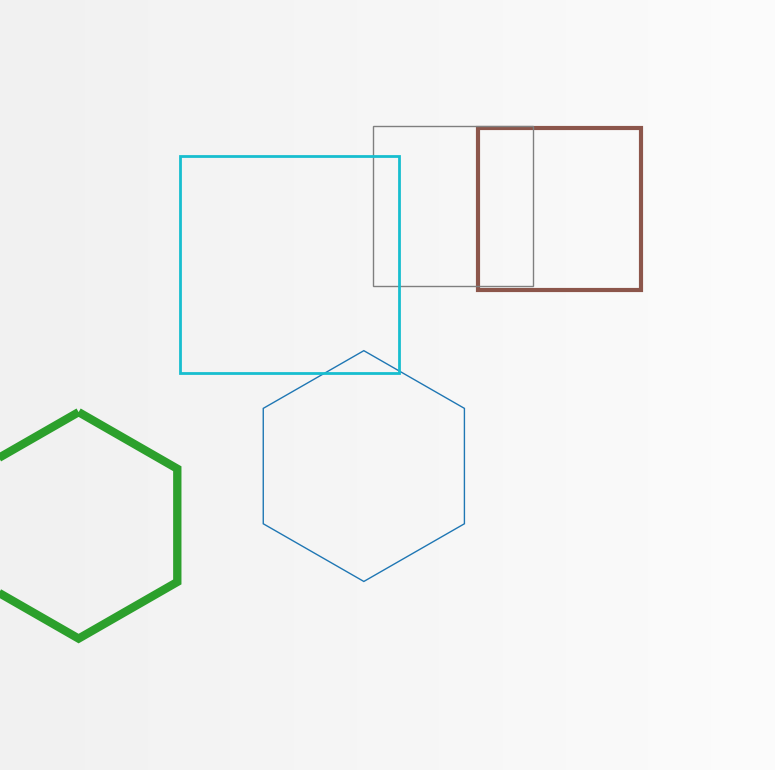[{"shape": "hexagon", "thickness": 0.5, "radius": 0.75, "center": [0.469, 0.395]}, {"shape": "hexagon", "thickness": 3, "radius": 0.74, "center": [0.101, 0.318]}, {"shape": "square", "thickness": 1.5, "radius": 0.53, "center": [0.722, 0.728]}, {"shape": "square", "thickness": 0.5, "radius": 0.52, "center": [0.584, 0.733]}, {"shape": "square", "thickness": 1, "radius": 0.71, "center": [0.374, 0.656]}]